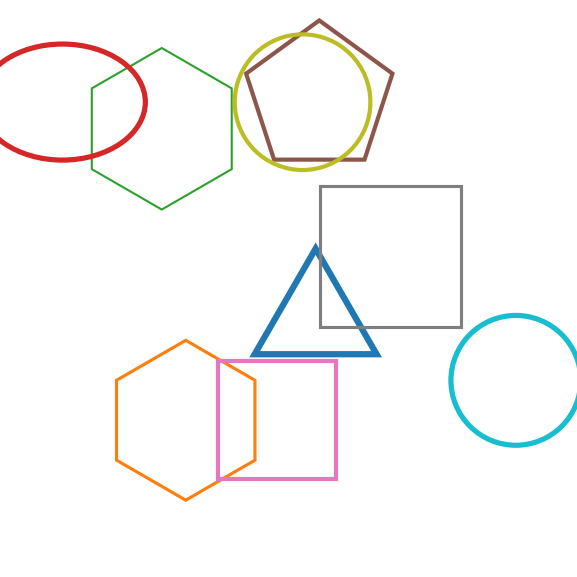[{"shape": "triangle", "thickness": 3, "radius": 0.61, "center": [0.547, 0.447]}, {"shape": "hexagon", "thickness": 1.5, "radius": 0.69, "center": [0.322, 0.271]}, {"shape": "hexagon", "thickness": 1, "radius": 0.7, "center": [0.28, 0.776]}, {"shape": "oval", "thickness": 2.5, "radius": 0.72, "center": [0.108, 0.822]}, {"shape": "pentagon", "thickness": 2, "radius": 0.67, "center": [0.553, 0.83]}, {"shape": "square", "thickness": 2, "radius": 0.51, "center": [0.479, 0.273]}, {"shape": "square", "thickness": 1.5, "radius": 0.61, "center": [0.676, 0.555]}, {"shape": "circle", "thickness": 2, "radius": 0.59, "center": [0.524, 0.822]}, {"shape": "circle", "thickness": 2.5, "radius": 0.56, "center": [0.893, 0.341]}]